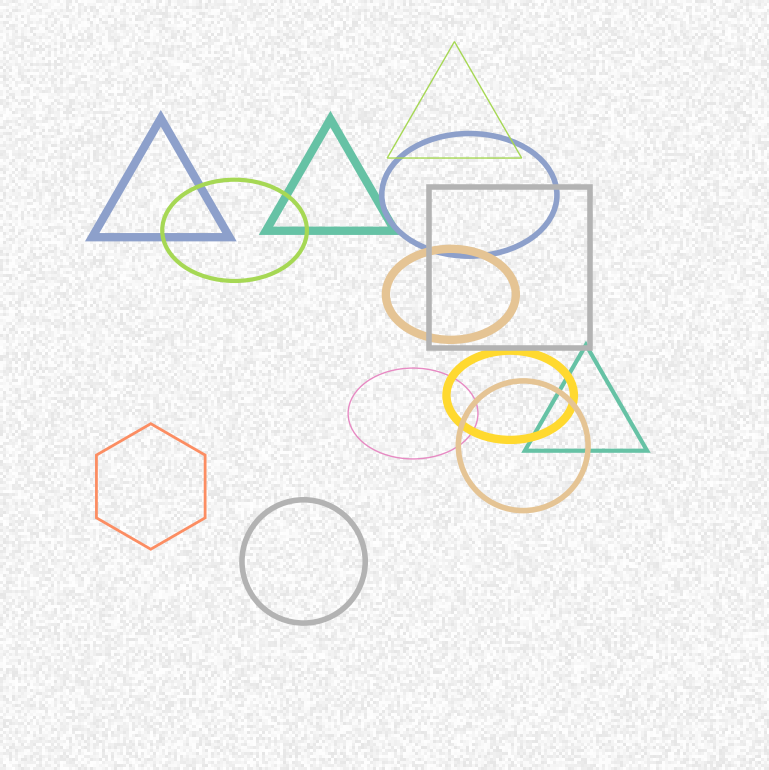[{"shape": "triangle", "thickness": 3, "radius": 0.48, "center": [0.429, 0.749]}, {"shape": "triangle", "thickness": 1.5, "radius": 0.46, "center": [0.761, 0.46]}, {"shape": "hexagon", "thickness": 1, "radius": 0.41, "center": [0.196, 0.368]}, {"shape": "oval", "thickness": 2, "radius": 0.57, "center": [0.61, 0.747]}, {"shape": "triangle", "thickness": 3, "radius": 0.51, "center": [0.209, 0.743]}, {"shape": "oval", "thickness": 0.5, "radius": 0.42, "center": [0.536, 0.463]}, {"shape": "oval", "thickness": 1.5, "radius": 0.47, "center": [0.305, 0.701]}, {"shape": "triangle", "thickness": 0.5, "radius": 0.5, "center": [0.59, 0.845]}, {"shape": "oval", "thickness": 3, "radius": 0.41, "center": [0.663, 0.487]}, {"shape": "oval", "thickness": 3, "radius": 0.42, "center": [0.586, 0.618]}, {"shape": "circle", "thickness": 2, "radius": 0.42, "center": [0.679, 0.421]}, {"shape": "circle", "thickness": 2, "radius": 0.4, "center": [0.394, 0.271]}, {"shape": "square", "thickness": 2, "radius": 0.52, "center": [0.662, 0.652]}]